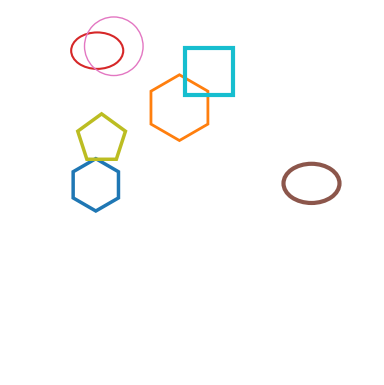[{"shape": "hexagon", "thickness": 2.5, "radius": 0.34, "center": [0.249, 0.52]}, {"shape": "hexagon", "thickness": 2, "radius": 0.43, "center": [0.466, 0.72]}, {"shape": "oval", "thickness": 1.5, "radius": 0.34, "center": [0.253, 0.868]}, {"shape": "oval", "thickness": 3, "radius": 0.36, "center": [0.809, 0.524]}, {"shape": "circle", "thickness": 1, "radius": 0.38, "center": [0.296, 0.88]}, {"shape": "pentagon", "thickness": 2.5, "radius": 0.33, "center": [0.264, 0.639]}, {"shape": "square", "thickness": 3, "radius": 0.31, "center": [0.543, 0.814]}]